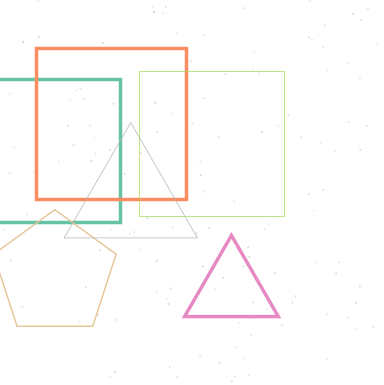[{"shape": "square", "thickness": 2.5, "radius": 0.92, "center": [0.128, 0.609]}, {"shape": "square", "thickness": 2.5, "radius": 0.98, "center": [0.288, 0.679]}, {"shape": "triangle", "thickness": 2.5, "radius": 0.7, "center": [0.601, 0.248]}, {"shape": "square", "thickness": 0.5, "radius": 0.94, "center": [0.55, 0.626]}, {"shape": "pentagon", "thickness": 1, "radius": 0.84, "center": [0.143, 0.288]}, {"shape": "triangle", "thickness": 0.5, "radius": 1.0, "center": [0.34, 0.482]}]